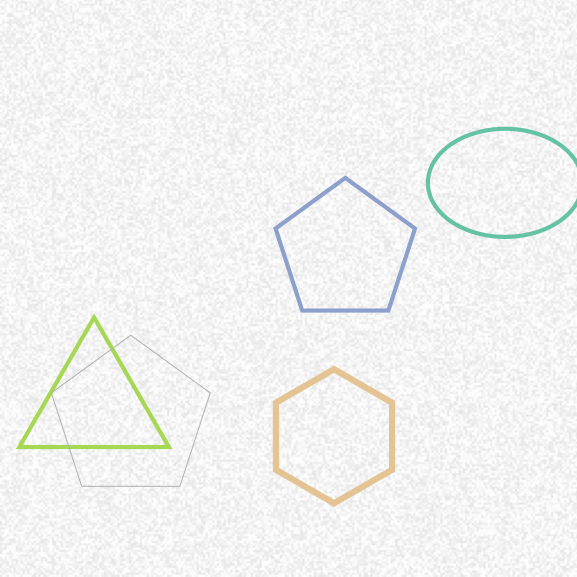[{"shape": "oval", "thickness": 2, "radius": 0.67, "center": [0.875, 0.683]}, {"shape": "pentagon", "thickness": 2, "radius": 0.63, "center": [0.598, 0.564]}, {"shape": "triangle", "thickness": 2, "radius": 0.75, "center": [0.163, 0.3]}, {"shape": "hexagon", "thickness": 3, "radius": 0.58, "center": [0.578, 0.244]}, {"shape": "pentagon", "thickness": 0.5, "radius": 0.72, "center": [0.226, 0.274]}]